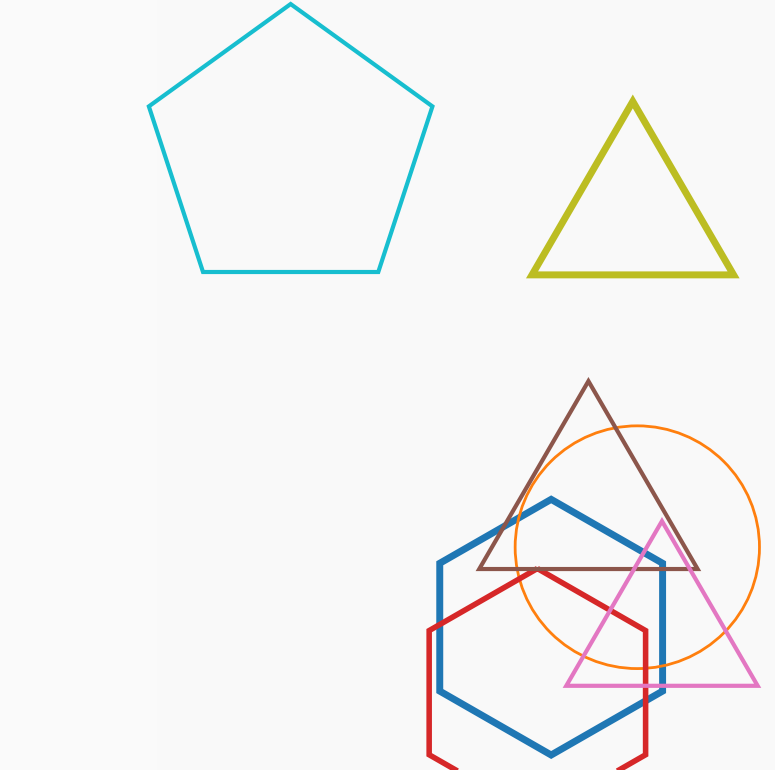[{"shape": "hexagon", "thickness": 2.5, "radius": 0.83, "center": [0.711, 0.185]}, {"shape": "circle", "thickness": 1, "radius": 0.79, "center": [0.822, 0.289]}, {"shape": "hexagon", "thickness": 2, "radius": 0.81, "center": [0.693, 0.1]}, {"shape": "triangle", "thickness": 1.5, "radius": 0.81, "center": [0.759, 0.342]}, {"shape": "triangle", "thickness": 1.5, "radius": 0.71, "center": [0.854, 0.181]}, {"shape": "triangle", "thickness": 2.5, "radius": 0.75, "center": [0.817, 0.718]}, {"shape": "pentagon", "thickness": 1.5, "radius": 0.96, "center": [0.375, 0.802]}]